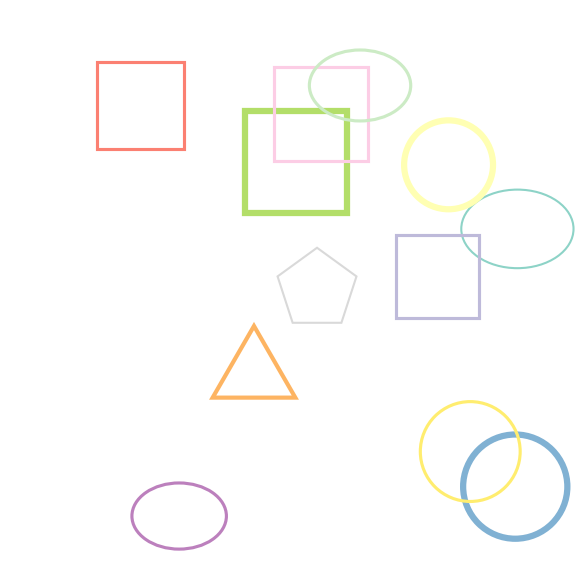[{"shape": "oval", "thickness": 1, "radius": 0.49, "center": [0.896, 0.603]}, {"shape": "circle", "thickness": 3, "radius": 0.38, "center": [0.777, 0.714]}, {"shape": "square", "thickness": 1.5, "radius": 0.36, "center": [0.758, 0.521]}, {"shape": "square", "thickness": 1.5, "radius": 0.38, "center": [0.244, 0.816]}, {"shape": "circle", "thickness": 3, "radius": 0.45, "center": [0.892, 0.157]}, {"shape": "triangle", "thickness": 2, "radius": 0.41, "center": [0.44, 0.352]}, {"shape": "square", "thickness": 3, "radius": 0.44, "center": [0.512, 0.718]}, {"shape": "square", "thickness": 1.5, "radius": 0.41, "center": [0.555, 0.801]}, {"shape": "pentagon", "thickness": 1, "radius": 0.36, "center": [0.549, 0.498]}, {"shape": "oval", "thickness": 1.5, "radius": 0.41, "center": [0.31, 0.106]}, {"shape": "oval", "thickness": 1.5, "radius": 0.44, "center": [0.623, 0.851]}, {"shape": "circle", "thickness": 1.5, "radius": 0.43, "center": [0.814, 0.217]}]